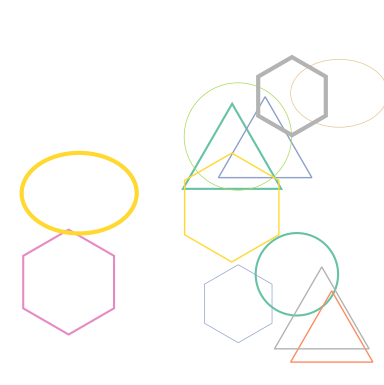[{"shape": "circle", "thickness": 1.5, "radius": 0.54, "center": [0.771, 0.288]}, {"shape": "triangle", "thickness": 1.5, "radius": 0.74, "center": [0.603, 0.583]}, {"shape": "triangle", "thickness": 1, "radius": 0.62, "center": [0.862, 0.121]}, {"shape": "hexagon", "thickness": 0.5, "radius": 0.51, "center": [0.619, 0.211]}, {"shape": "triangle", "thickness": 1, "radius": 0.7, "center": [0.689, 0.609]}, {"shape": "hexagon", "thickness": 1.5, "radius": 0.68, "center": [0.178, 0.267]}, {"shape": "circle", "thickness": 0.5, "radius": 0.7, "center": [0.618, 0.645]}, {"shape": "oval", "thickness": 3, "radius": 0.75, "center": [0.206, 0.498]}, {"shape": "hexagon", "thickness": 1, "radius": 0.71, "center": [0.602, 0.461]}, {"shape": "oval", "thickness": 0.5, "radius": 0.63, "center": [0.881, 0.758]}, {"shape": "triangle", "thickness": 1, "radius": 0.71, "center": [0.836, 0.165]}, {"shape": "hexagon", "thickness": 3, "radius": 0.51, "center": [0.758, 0.75]}]